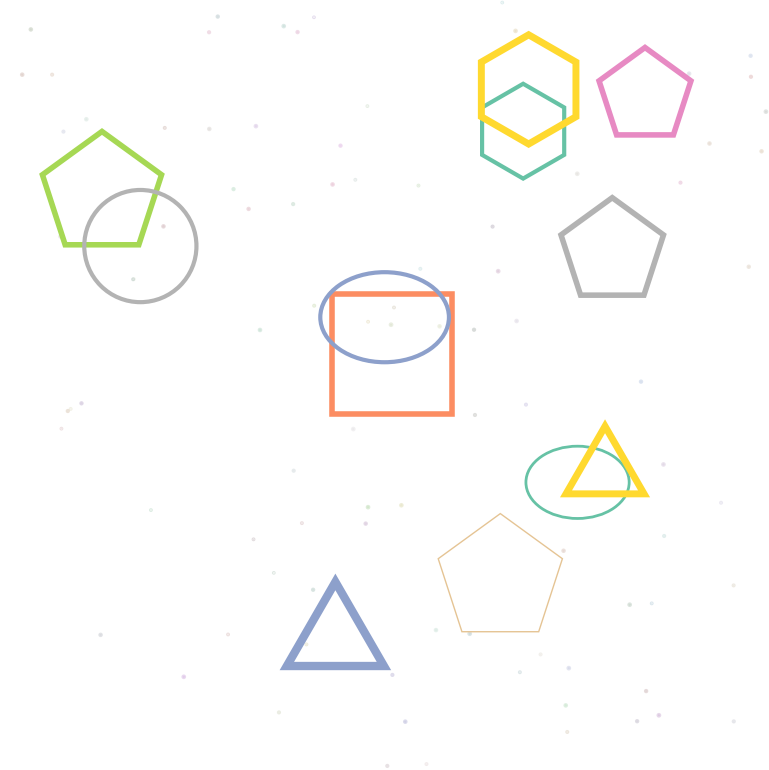[{"shape": "hexagon", "thickness": 1.5, "radius": 0.31, "center": [0.679, 0.83]}, {"shape": "oval", "thickness": 1, "radius": 0.34, "center": [0.75, 0.374]}, {"shape": "square", "thickness": 2, "radius": 0.39, "center": [0.509, 0.54]}, {"shape": "triangle", "thickness": 3, "radius": 0.36, "center": [0.436, 0.171]}, {"shape": "oval", "thickness": 1.5, "radius": 0.42, "center": [0.5, 0.588]}, {"shape": "pentagon", "thickness": 2, "radius": 0.31, "center": [0.838, 0.876]}, {"shape": "pentagon", "thickness": 2, "radius": 0.41, "center": [0.132, 0.748]}, {"shape": "hexagon", "thickness": 2.5, "radius": 0.35, "center": [0.687, 0.884]}, {"shape": "triangle", "thickness": 2.5, "radius": 0.29, "center": [0.786, 0.388]}, {"shape": "pentagon", "thickness": 0.5, "radius": 0.42, "center": [0.65, 0.248]}, {"shape": "circle", "thickness": 1.5, "radius": 0.36, "center": [0.182, 0.68]}, {"shape": "pentagon", "thickness": 2, "radius": 0.35, "center": [0.795, 0.673]}]